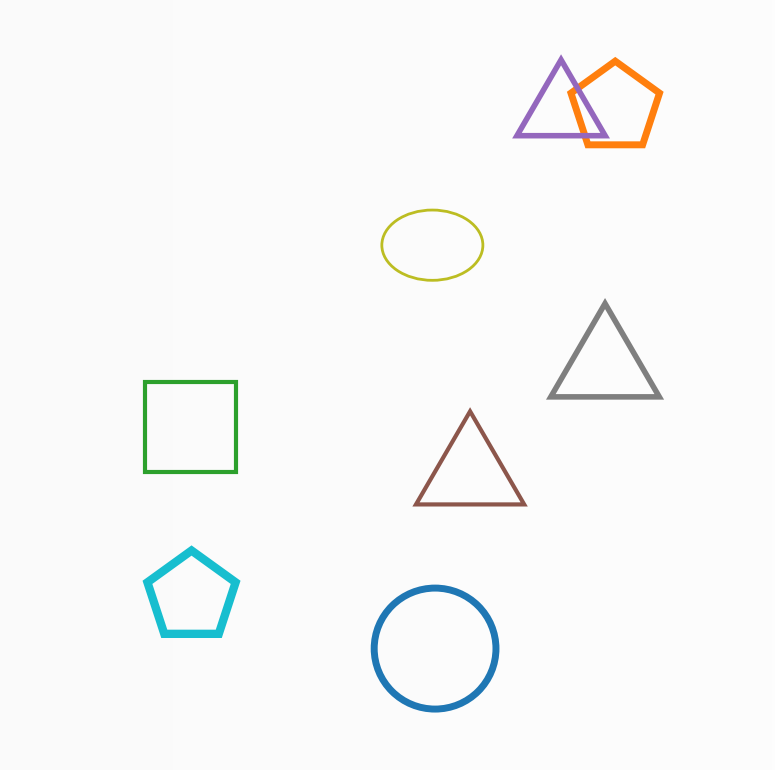[{"shape": "circle", "thickness": 2.5, "radius": 0.39, "center": [0.561, 0.158]}, {"shape": "pentagon", "thickness": 2.5, "radius": 0.3, "center": [0.794, 0.861]}, {"shape": "square", "thickness": 1.5, "radius": 0.29, "center": [0.246, 0.445]}, {"shape": "triangle", "thickness": 2, "radius": 0.33, "center": [0.724, 0.857]}, {"shape": "triangle", "thickness": 1.5, "radius": 0.4, "center": [0.607, 0.385]}, {"shape": "triangle", "thickness": 2, "radius": 0.4, "center": [0.781, 0.525]}, {"shape": "oval", "thickness": 1, "radius": 0.33, "center": [0.558, 0.682]}, {"shape": "pentagon", "thickness": 3, "radius": 0.3, "center": [0.247, 0.225]}]